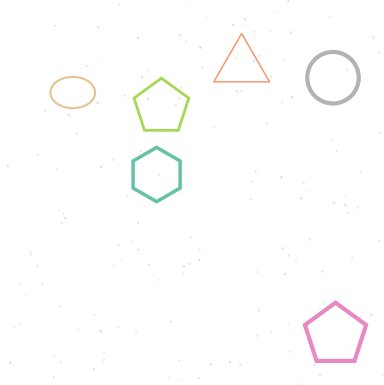[{"shape": "hexagon", "thickness": 2.5, "radius": 0.35, "center": [0.407, 0.547]}, {"shape": "triangle", "thickness": 1, "radius": 0.42, "center": [0.628, 0.829]}, {"shape": "pentagon", "thickness": 3, "radius": 0.42, "center": [0.871, 0.13]}, {"shape": "pentagon", "thickness": 2, "radius": 0.37, "center": [0.419, 0.722]}, {"shape": "oval", "thickness": 1.5, "radius": 0.29, "center": [0.189, 0.76]}, {"shape": "circle", "thickness": 3, "radius": 0.33, "center": [0.865, 0.798]}]